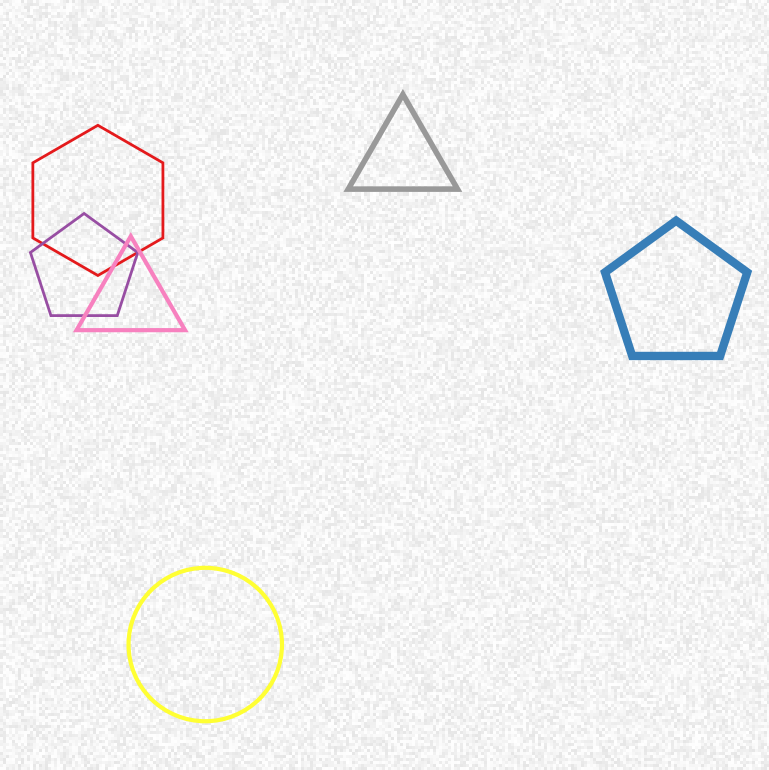[{"shape": "hexagon", "thickness": 1, "radius": 0.49, "center": [0.127, 0.74]}, {"shape": "pentagon", "thickness": 3, "radius": 0.49, "center": [0.878, 0.616]}, {"shape": "pentagon", "thickness": 1, "radius": 0.37, "center": [0.109, 0.649]}, {"shape": "circle", "thickness": 1.5, "radius": 0.5, "center": [0.267, 0.163]}, {"shape": "triangle", "thickness": 1.5, "radius": 0.41, "center": [0.17, 0.612]}, {"shape": "triangle", "thickness": 2, "radius": 0.41, "center": [0.523, 0.795]}]